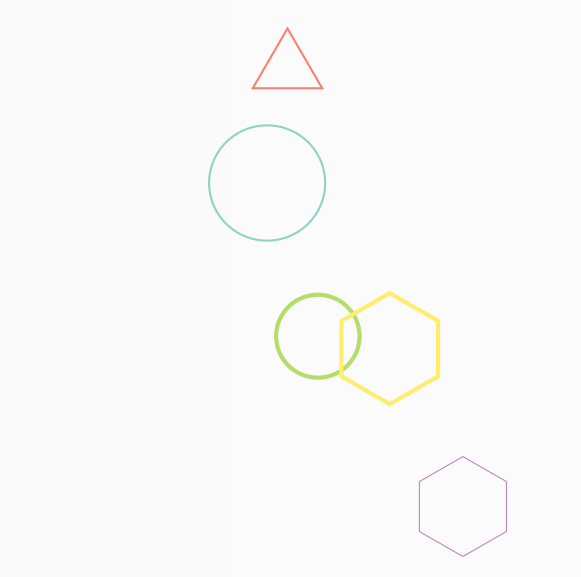[{"shape": "circle", "thickness": 1, "radius": 0.5, "center": [0.46, 0.682]}, {"shape": "triangle", "thickness": 1, "radius": 0.34, "center": [0.495, 0.881]}, {"shape": "circle", "thickness": 2, "radius": 0.36, "center": [0.547, 0.417]}, {"shape": "hexagon", "thickness": 0.5, "radius": 0.43, "center": [0.796, 0.122]}, {"shape": "hexagon", "thickness": 2, "radius": 0.48, "center": [0.671, 0.395]}]